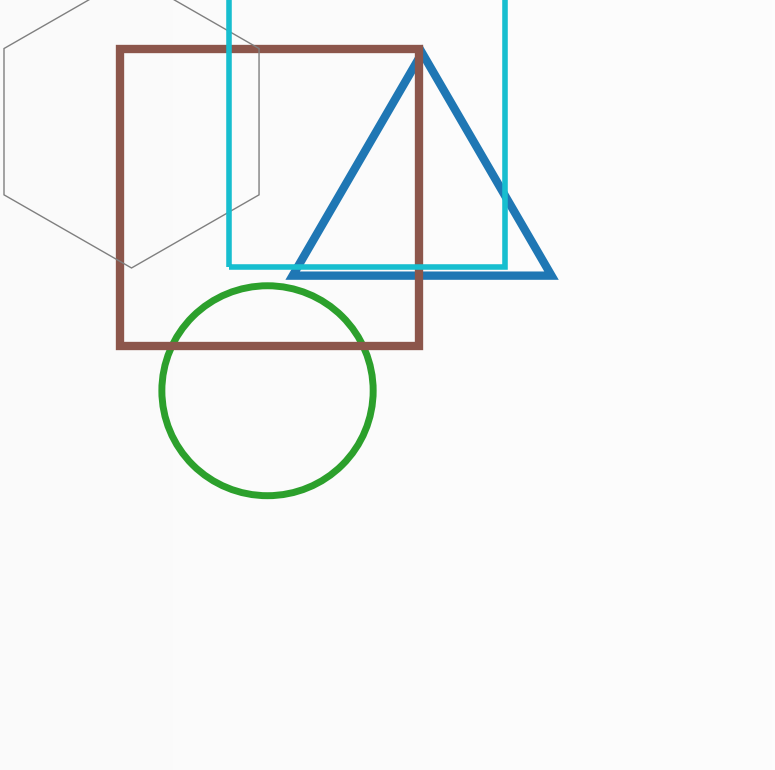[{"shape": "triangle", "thickness": 3, "radius": 0.96, "center": [0.545, 0.738]}, {"shape": "circle", "thickness": 2.5, "radius": 0.68, "center": [0.345, 0.493]}, {"shape": "square", "thickness": 3, "radius": 0.96, "center": [0.348, 0.744]}, {"shape": "hexagon", "thickness": 0.5, "radius": 0.95, "center": [0.17, 0.842]}, {"shape": "square", "thickness": 2, "radius": 0.89, "center": [0.474, 0.832]}]